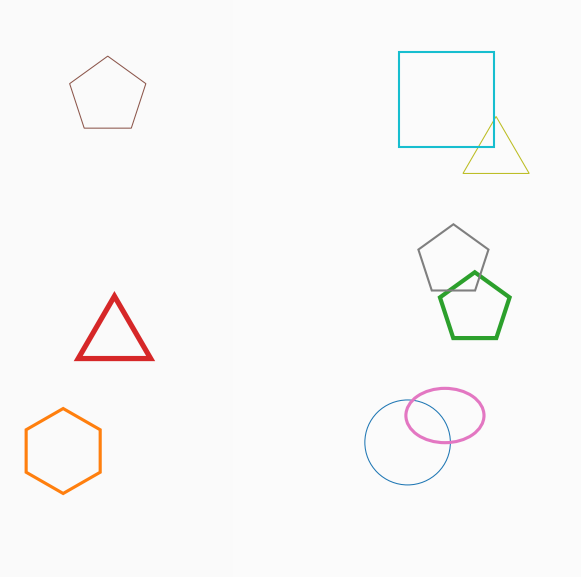[{"shape": "circle", "thickness": 0.5, "radius": 0.37, "center": [0.701, 0.233]}, {"shape": "hexagon", "thickness": 1.5, "radius": 0.37, "center": [0.109, 0.218]}, {"shape": "pentagon", "thickness": 2, "radius": 0.31, "center": [0.817, 0.465]}, {"shape": "triangle", "thickness": 2.5, "radius": 0.36, "center": [0.197, 0.414]}, {"shape": "pentagon", "thickness": 0.5, "radius": 0.34, "center": [0.185, 0.833]}, {"shape": "oval", "thickness": 1.5, "radius": 0.34, "center": [0.765, 0.28]}, {"shape": "pentagon", "thickness": 1, "radius": 0.32, "center": [0.78, 0.547]}, {"shape": "triangle", "thickness": 0.5, "radius": 0.33, "center": [0.853, 0.732]}, {"shape": "square", "thickness": 1, "radius": 0.41, "center": [0.769, 0.826]}]